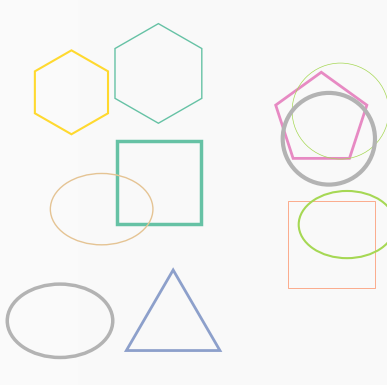[{"shape": "hexagon", "thickness": 1, "radius": 0.65, "center": [0.409, 0.809]}, {"shape": "square", "thickness": 2.5, "radius": 0.54, "center": [0.41, 0.525]}, {"shape": "square", "thickness": 0.5, "radius": 0.56, "center": [0.856, 0.364]}, {"shape": "triangle", "thickness": 2, "radius": 0.7, "center": [0.447, 0.159]}, {"shape": "pentagon", "thickness": 2, "radius": 0.62, "center": [0.829, 0.689]}, {"shape": "circle", "thickness": 0.5, "radius": 0.62, "center": [0.879, 0.711]}, {"shape": "oval", "thickness": 1.5, "radius": 0.62, "center": [0.896, 0.417]}, {"shape": "hexagon", "thickness": 1.5, "radius": 0.54, "center": [0.184, 0.76]}, {"shape": "oval", "thickness": 1, "radius": 0.66, "center": [0.262, 0.457]}, {"shape": "oval", "thickness": 2.5, "radius": 0.68, "center": [0.155, 0.167]}, {"shape": "circle", "thickness": 3, "radius": 0.6, "center": [0.849, 0.64]}]